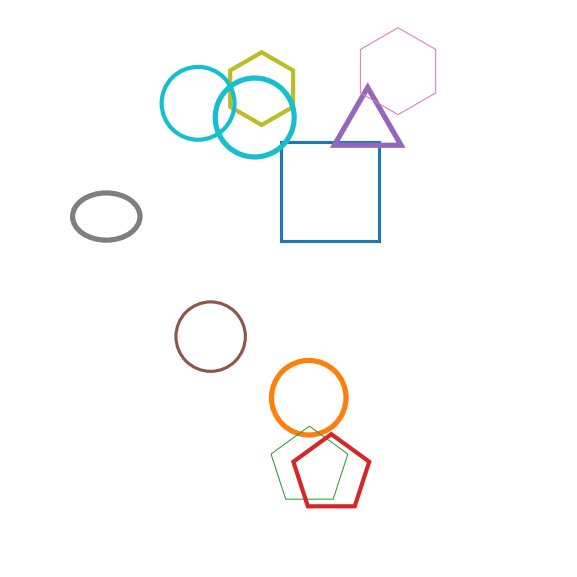[{"shape": "square", "thickness": 1.5, "radius": 0.43, "center": [0.571, 0.667]}, {"shape": "circle", "thickness": 2.5, "radius": 0.32, "center": [0.535, 0.31]}, {"shape": "pentagon", "thickness": 0.5, "radius": 0.35, "center": [0.536, 0.191]}, {"shape": "pentagon", "thickness": 2, "radius": 0.35, "center": [0.574, 0.178]}, {"shape": "triangle", "thickness": 2.5, "radius": 0.33, "center": [0.637, 0.781]}, {"shape": "circle", "thickness": 1.5, "radius": 0.3, "center": [0.365, 0.416]}, {"shape": "hexagon", "thickness": 0.5, "radius": 0.38, "center": [0.689, 0.876]}, {"shape": "oval", "thickness": 2.5, "radius": 0.29, "center": [0.184, 0.624]}, {"shape": "hexagon", "thickness": 2, "radius": 0.31, "center": [0.453, 0.846]}, {"shape": "circle", "thickness": 2.5, "radius": 0.34, "center": [0.441, 0.796]}, {"shape": "circle", "thickness": 2, "radius": 0.32, "center": [0.343, 0.82]}]